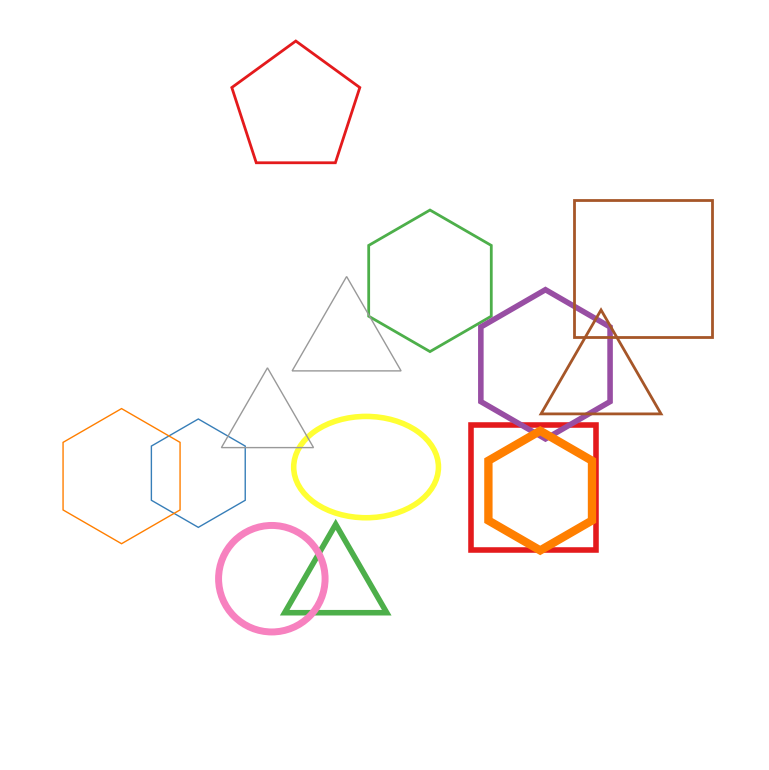[{"shape": "pentagon", "thickness": 1, "radius": 0.44, "center": [0.384, 0.859]}, {"shape": "square", "thickness": 2, "radius": 0.41, "center": [0.693, 0.367]}, {"shape": "hexagon", "thickness": 0.5, "radius": 0.35, "center": [0.258, 0.385]}, {"shape": "triangle", "thickness": 2, "radius": 0.38, "center": [0.436, 0.243]}, {"shape": "hexagon", "thickness": 1, "radius": 0.46, "center": [0.558, 0.635]}, {"shape": "hexagon", "thickness": 2, "radius": 0.48, "center": [0.708, 0.527]}, {"shape": "hexagon", "thickness": 3, "radius": 0.39, "center": [0.702, 0.363]}, {"shape": "hexagon", "thickness": 0.5, "radius": 0.44, "center": [0.158, 0.382]}, {"shape": "oval", "thickness": 2, "radius": 0.47, "center": [0.475, 0.393]}, {"shape": "square", "thickness": 1, "radius": 0.45, "center": [0.835, 0.651]}, {"shape": "triangle", "thickness": 1, "radius": 0.45, "center": [0.781, 0.507]}, {"shape": "circle", "thickness": 2.5, "radius": 0.35, "center": [0.353, 0.248]}, {"shape": "triangle", "thickness": 0.5, "radius": 0.41, "center": [0.45, 0.559]}, {"shape": "triangle", "thickness": 0.5, "radius": 0.35, "center": [0.347, 0.453]}]